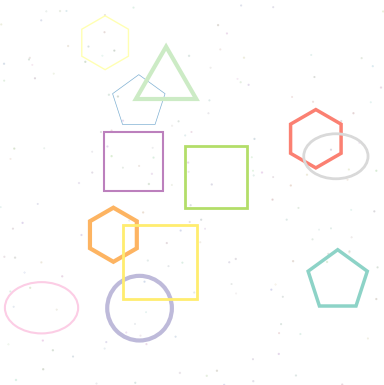[{"shape": "pentagon", "thickness": 2.5, "radius": 0.4, "center": [0.877, 0.271]}, {"shape": "hexagon", "thickness": 1, "radius": 0.35, "center": [0.273, 0.889]}, {"shape": "circle", "thickness": 3, "radius": 0.42, "center": [0.362, 0.2]}, {"shape": "hexagon", "thickness": 2.5, "radius": 0.38, "center": [0.82, 0.64]}, {"shape": "pentagon", "thickness": 0.5, "radius": 0.36, "center": [0.361, 0.734]}, {"shape": "hexagon", "thickness": 3, "radius": 0.35, "center": [0.295, 0.39]}, {"shape": "square", "thickness": 2, "radius": 0.4, "center": [0.562, 0.54]}, {"shape": "oval", "thickness": 1.5, "radius": 0.48, "center": [0.108, 0.201]}, {"shape": "oval", "thickness": 2, "radius": 0.42, "center": [0.872, 0.594]}, {"shape": "square", "thickness": 1.5, "radius": 0.39, "center": [0.347, 0.58]}, {"shape": "triangle", "thickness": 3, "radius": 0.45, "center": [0.431, 0.788]}, {"shape": "square", "thickness": 2, "radius": 0.48, "center": [0.415, 0.319]}]